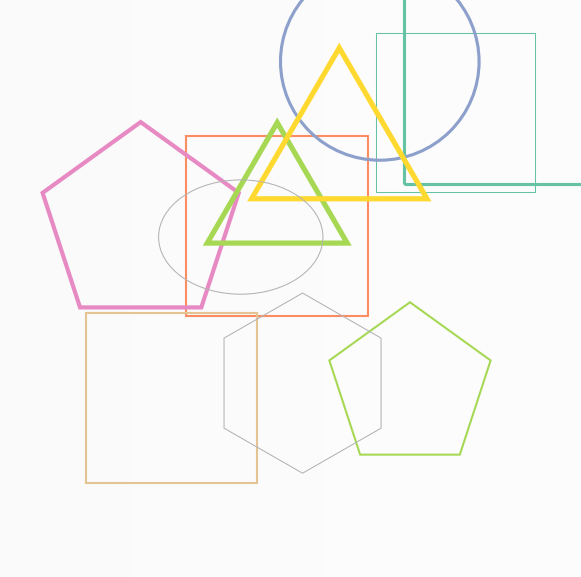[{"shape": "square", "thickness": 1.5, "radius": 0.91, "center": [0.878, 0.863]}, {"shape": "square", "thickness": 0.5, "radius": 0.69, "center": [0.783, 0.805]}, {"shape": "square", "thickness": 1, "radius": 0.78, "center": [0.476, 0.608]}, {"shape": "circle", "thickness": 1.5, "radius": 0.85, "center": [0.653, 0.893]}, {"shape": "pentagon", "thickness": 2, "radius": 0.89, "center": [0.242, 0.61]}, {"shape": "triangle", "thickness": 2.5, "radius": 0.7, "center": [0.477, 0.648]}, {"shape": "pentagon", "thickness": 1, "radius": 0.73, "center": [0.705, 0.33]}, {"shape": "triangle", "thickness": 2.5, "radius": 0.87, "center": [0.584, 0.742]}, {"shape": "square", "thickness": 1, "radius": 0.74, "center": [0.295, 0.31]}, {"shape": "hexagon", "thickness": 0.5, "radius": 0.78, "center": [0.521, 0.336]}, {"shape": "oval", "thickness": 0.5, "radius": 0.71, "center": [0.414, 0.589]}]